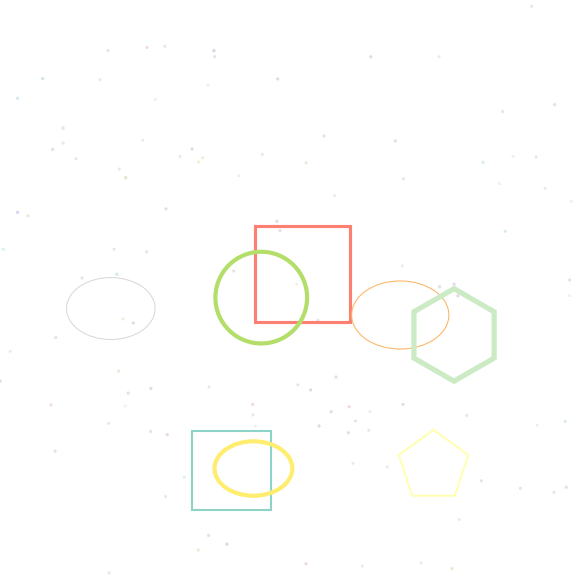[{"shape": "square", "thickness": 1, "radius": 0.34, "center": [0.4, 0.185]}, {"shape": "pentagon", "thickness": 1, "radius": 0.32, "center": [0.751, 0.192]}, {"shape": "square", "thickness": 1.5, "radius": 0.41, "center": [0.524, 0.525]}, {"shape": "oval", "thickness": 0.5, "radius": 0.42, "center": [0.693, 0.454]}, {"shape": "circle", "thickness": 2, "radius": 0.4, "center": [0.452, 0.484]}, {"shape": "oval", "thickness": 0.5, "radius": 0.38, "center": [0.192, 0.465]}, {"shape": "hexagon", "thickness": 2.5, "radius": 0.4, "center": [0.786, 0.419]}, {"shape": "oval", "thickness": 2, "radius": 0.34, "center": [0.439, 0.188]}]